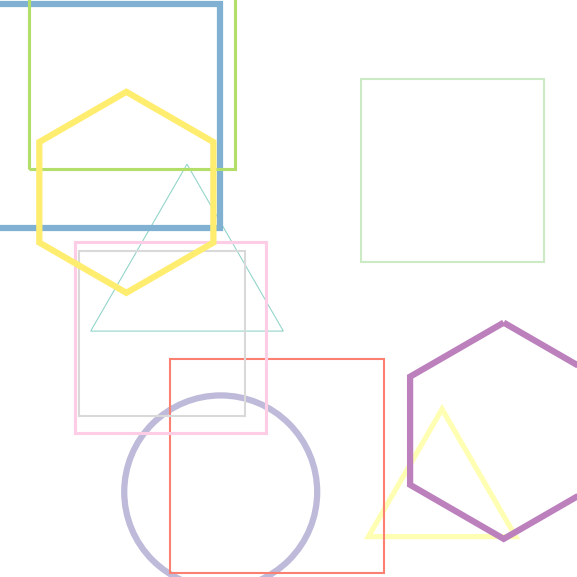[{"shape": "triangle", "thickness": 0.5, "radius": 0.96, "center": [0.324, 0.522]}, {"shape": "triangle", "thickness": 2.5, "radius": 0.74, "center": [0.765, 0.144]}, {"shape": "circle", "thickness": 3, "radius": 0.84, "center": [0.382, 0.147]}, {"shape": "square", "thickness": 1, "radius": 0.93, "center": [0.48, 0.192]}, {"shape": "square", "thickness": 3, "radius": 0.97, "center": [0.187, 0.798]}, {"shape": "square", "thickness": 1.5, "radius": 0.89, "center": [0.228, 0.884]}, {"shape": "square", "thickness": 1.5, "radius": 0.83, "center": [0.295, 0.415]}, {"shape": "square", "thickness": 1, "radius": 0.72, "center": [0.281, 0.422]}, {"shape": "hexagon", "thickness": 3, "radius": 0.94, "center": [0.872, 0.253]}, {"shape": "square", "thickness": 1, "radius": 0.79, "center": [0.784, 0.704]}, {"shape": "hexagon", "thickness": 3, "radius": 0.87, "center": [0.219, 0.666]}]